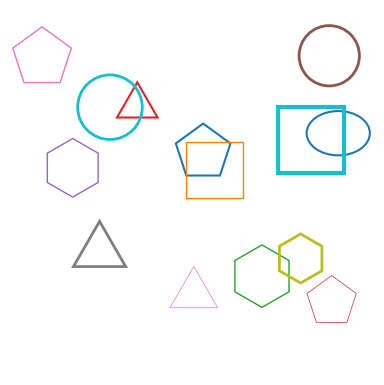[{"shape": "oval", "thickness": 1.5, "radius": 0.41, "center": [0.879, 0.654]}, {"shape": "pentagon", "thickness": 1.5, "radius": 0.37, "center": [0.528, 0.604]}, {"shape": "square", "thickness": 1, "radius": 0.37, "center": [0.557, 0.559]}, {"shape": "hexagon", "thickness": 1, "radius": 0.41, "center": [0.68, 0.283]}, {"shape": "pentagon", "thickness": 0.5, "radius": 0.34, "center": [0.861, 0.217]}, {"shape": "triangle", "thickness": 1.5, "radius": 0.3, "center": [0.357, 0.725]}, {"shape": "hexagon", "thickness": 1, "radius": 0.38, "center": [0.189, 0.564]}, {"shape": "circle", "thickness": 2, "radius": 0.39, "center": [0.855, 0.855]}, {"shape": "triangle", "thickness": 0.5, "radius": 0.36, "center": [0.503, 0.236]}, {"shape": "pentagon", "thickness": 1, "radius": 0.4, "center": [0.109, 0.85]}, {"shape": "triangle", "thickness": 2, "radius": 0.39, "center": [0.259, 0.347]}, {"shape": "hexagon", "thickness": 2, "radius": 0.32, "center": [0.781, 0.329]}, {"shape": "square", "thickness": 3, "radius": 0.43, "center": [0.808, 0.636]}, {"shape": "circle", "thickness": 2, "radius": 0.42, "center": [0.286, 0.722]}]